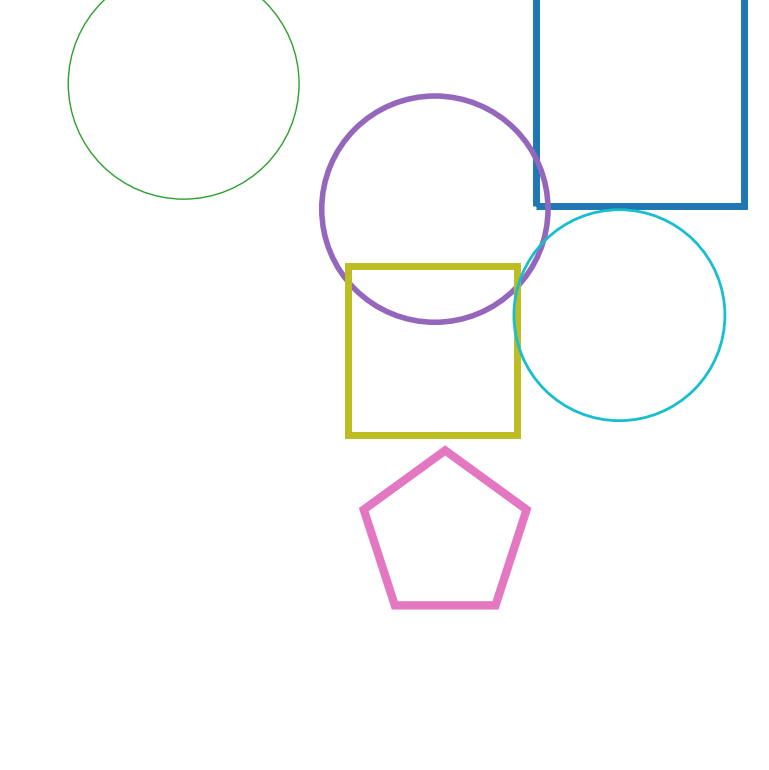[{"shape": "square", "thickness": 2.5, "radius": 0.68, "center": [0.831, 0.868]}, {"shape": "circle", "thickness": 0.5, "radius": 0.75, "center": [0.239, 0.891]}, {"shape": "circle", "thickness": 2, "radius": 0.73, "center": [0.565, 0.728]}, {"shape": "pentagon", "thickness": 3, "radius": 0.56, "center": [0.578, 0.304]}, {"shape": "square", "thickness": 2.5, "radius": 0.55, "center": [0.562, 0.545]}, {"shape": "circle", "thickness": 1, "radius": 0.69, "center": [0.804, 0.591]}]